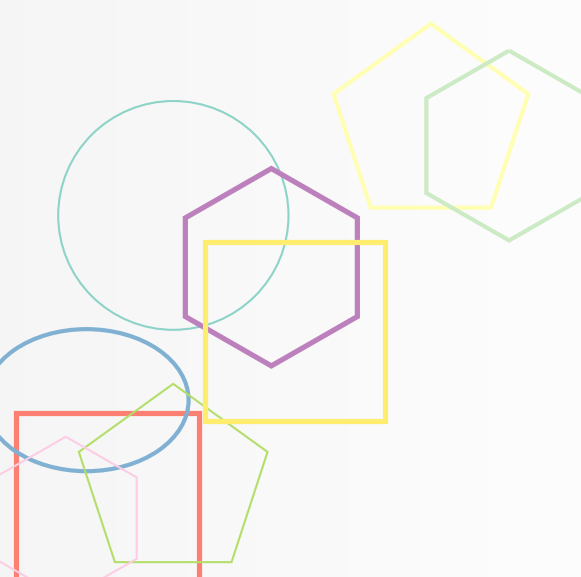[{"shape": "circle", "thickness": 1, "radius": 0.99, "center": [0.298, 0.626]}, {"shape": "pentagon", "thickness": 2, "radius": 0.88, "center": [0.741, 0.782]}, {"shape": "square", "thickness": 2.5, "radius": 0.79, "center": [0.185, 0.126]}, {"shape": "oval", "thickness": 2, "radius": 0.88, "center": [0.149, 0.306]}, {"shape": "pentagon", "thickness": 1, "radius": 0.85, "center": [0.298, 0.164]}, {"shape": "hexagon", "thickness": 1, "radius": 0.7, "center": [0.113, 0.102]}, {"shape": "hexagon", "thickness": 2.5, "radius": 0.85, "center": [0.467, 0.536]}, {"shape": "hexagon", "thickness": 2, "radius": 0.82, "center": [0.876, 0.747]}, {"shape": "square", "thickness": 2.5, "radius": 0.78, "center": [0.507, 0.425]}]